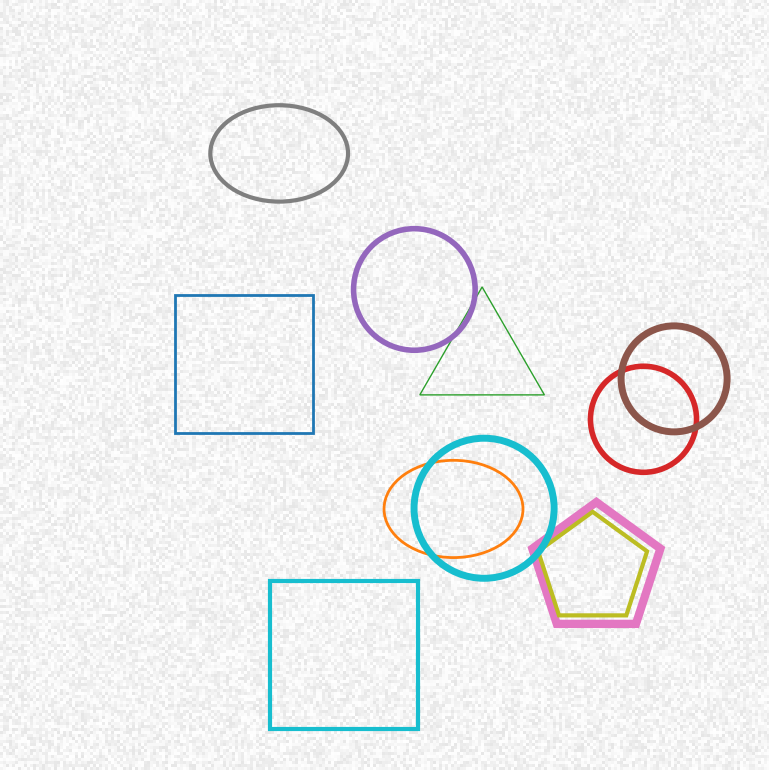[{"shape": "square", "thickness": 1, "radius": 0.45, "center": [0.316, 0.528]}, {"shape": "oval", "thickness": 1, "radius": 0.45, "center": [0.589, 0.339]}, {"shape": "triangle", "thickness": 0.5, "radius": 0.47, "center": [0.626, 0.534]}, {"shape": "circle", "thickness": 2, "radius": 0.34, "center": [0.836, 0.455]}, {"shape": "circle", "thickness": 2, "radius": 0.39, "center": [0.538, 0.624]}, {"shape": "circle", "thickness": 2.5, "radius": 0.34, "center": [0.875, 0.508]}, {"shape": "pentagon", "thickness": 3, "radius": 0.44, "center": [0.775, 0.26]}, {"shape": "oval", "thickness": 1.5, "radius": 0.45, "center": [0.363, 0.801]}, {"shape": "pentagon", "thickness": 1.5, "radius": 0.37, "center": [0.77, 0.261]}, {"shape": "circle", "thickness": 2.5, "radius": 0.45, "center": [0.629, 0.34]}, {"shape": "square", "thickness": 1.5, "radius": 0.48, "center": [0.447, 0.149]}]